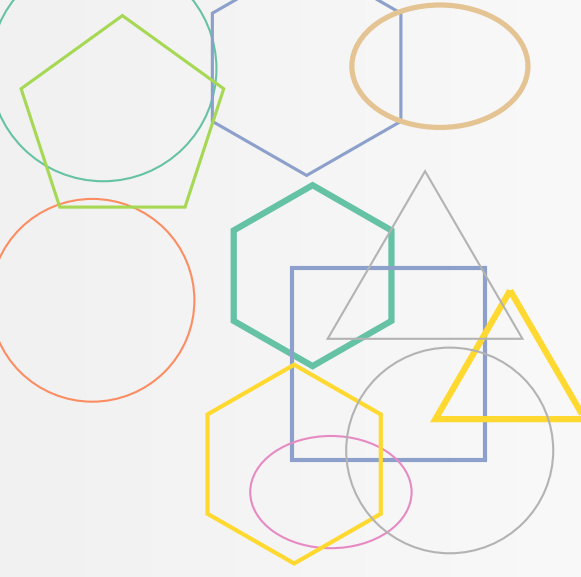[{"shape": "hexagon", "thickness": 3, "radius": 0.78, "center": [0.538, 0.522]}, {"shape": "circle", "thickness": 1, "radius": 0.97, "center": [0.178, 0.88]}, {"shape": "circle", "thickness": 1, "radius": 0.88, "center": [0.159, 0.479]}, {"shape": "square", "thickness": 2, "radius": 0.83, "center": [0.668, 0.369]}, {"shape": "hexagon", "thickness": 1.5, "radius": 0.94, "center": [0.528, 0.883]}, {"shape": "oval", "thickness": 1, "radius": 0.69, "center": [0.569, 0.147]}, {"shape": "pentagon", "thickness": 1.5, "radius": 0.92, "center": [0.211, 0.789]}, {"shape": "hexagon", "thickness": 2, "radius": 0.86, "center": [0.506, 0.196]}, {"shape": "triangle", "thickness": 3, "radius": 0.74, "center": [0.878, 0.348]}, {"shape": "oval", "thickness": 2.5, "radius": 0.76, "center": [0.757, 0.884]}, {"shape": "circle", "thickness": 1, "radius": 0.89, "center": [0.774, 0.219]}, {"shape": "triangle", "thickness": 1, "radius": 0.97, "center": [0.731, 0.509]}]